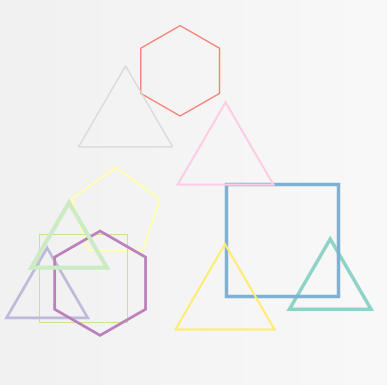[{"shape": "triangle", "thickness": 2.5, "radius": 0.61, "center": [0.852, 0.258]}, {"shape": "pentagon", "thickness": 1.5, "radius": 0.6, "center": [0.298, 0.446]}, {"shape": "triangle", "thickness": 2, "radius": 0.61, "center": [0.122, 0.235]}, {"shape": "hexagon", "thickness": 1, "radius": 0.59, "center": [0.465, 0.816]}, {"shape": "square", "thickness": 2.5, "radius": 0.73, "center": [0.728, 0.376]}, {"shape": "square", "thickness": 0.5, "radius": 0.57, "center": [0.214, 0.278]}, {"shape": "triangle", "thickness": 1.5, "radius": 0.71, "center": [0.582, 0.592]}, {"shape": "triangle", "thickness": 1, "radius": 0.7, "center": [0.324, 0.689]}, {"shape": "hexagon", "thickness": 2, "radius": 0.68, "center": [0.258, 0.264]}, {"shape": "triangle", "thickness": 3, "radius": 0.56, "center": [0.178, 0.361]}, {"shape": "triangle", "thickness": 1.5, "radius": 0.74, "center": [0.581, 0.218]}]